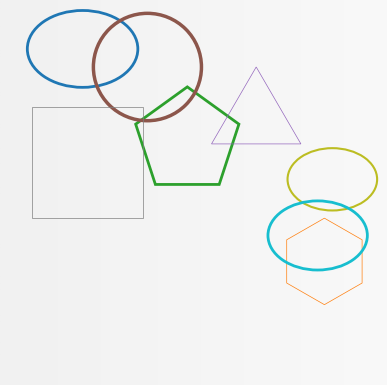[{"shape": "oval", "thickness": 2, "radius": 0.71, "center": [0.213, 0.873]}, {"shape": "hexagon", "thickness": 0.5, "radius": 0.56, "center": [0.837, 0.321]}, {"shape": "pentagon", "thickness": 2, "radius": 0.7, "center": [0.483, 0.634]}, {"shape": "triangle", "thickness": 0.5, "radius": 0.67, "center": [0.661, 0.693]}, {"shape": "circle", "thickness": 2.5, "radius": 0.7, "center": [0.38, 0.826]}, {"shape": "square", "thickness": 0.5, "radius": 0.72, "center": [0.227, 0.578]}, {"shape": "oval", "thickness": 1.5, "radius": 0.58, "center": [0.858, 0.534]}, {"shape": "oval", "thickness": 2, "radius": 0.64, "center": [0.82, 0.388]}]